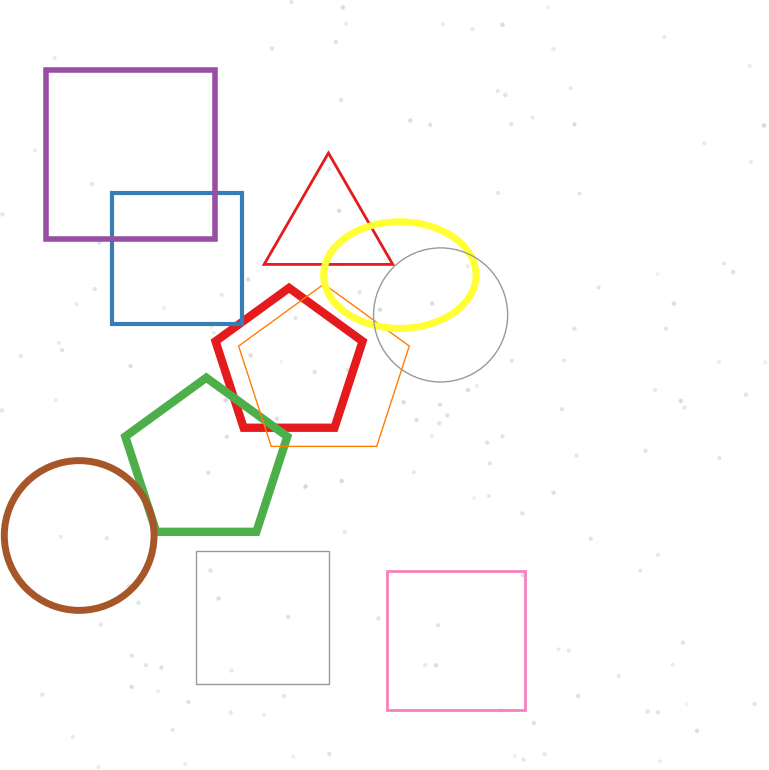[{"shape": "pentagon", "thickness": 3, "radius": 0.5, "center": [0.375, 0.526]}, {"shape": "triangle", "thickness": 1, "radius": 0.48, "center": [0.427, 0.705]}, {"shape": "square", "thickness": 1.5, "radius": 0.42, "center": [0.23, 0.665]}, {"shape": "pentagon", "thickness": 3, "radius": 0.55, "center": [0.268, 0.399]}, {"shape": "square", "thickness": 2, "radius": 0.55, "center": [0.169, 0.799]}, {"shape": "pentagon", "thickness": 0.5, "radius": 0.58, "center": [0.421, 0.515]}, {"shape": "oval", "thickness": 2.5, "radius": 0.49, "center": [0.519, 0.643]}, {"shape": "circle", "thickness": 2.5, "radius": 0.49, "center": [0.103, 0.305]}, {"shape": "square", "thickness": 1, "radius": 0.45, "center": [0.592, 0.168]}, {"shape": "square", "thickness": 0.5, "radius": 0.43, "center": [0.341, 0.198]}, {"shape": "circle", "thickness": 0.5, "radius": 0.44, "center": [0.572, 0.591]}]